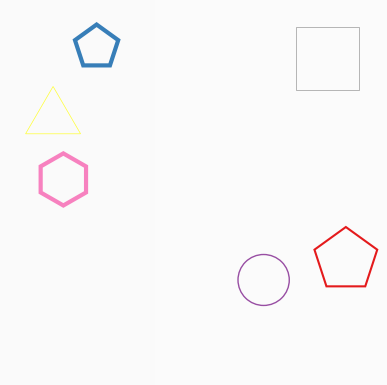[{"shape": "pentagon", "thickness": 1.5, "radius": 0.43, "center": [0.893, 0.325]}, {"shape": "pentagon", "thickness": 3, "radius": 0.29, "center": [0.249, 0.878]}, {"shape": "circle", "thickness": 1, "radius": 0.33, "center": [0.68, 0.273]}, {"shape": "triangle", "thickness": 0.5, "radius": 0.41, "center": [0.137, 0.693]}, {"shape": "hexagon", "thickness": 3, "radius": 0.34, "center": [0.163, 0.534]}, {"shape": "square", "thickness": 0.5, "radius": 0.41, "center": [0.846, 0.848]}]